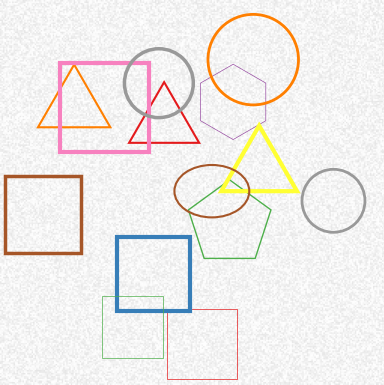[{"shape": "triangle", "thickness": 1.5, "radius": 0.53, "center": [0.426, 0.682]}, {"shape": "square", "thickness": 0.5, "radius": 0.46, "center": [0.524, 0.107]}, {"shape": "square", "thickness": 3, "radius": 0.48, "center": [0.398, 0.288]}, {"shape": "square", "thickness": 0.5, "radius": 0.4, "center": [0.344, 0.151]}, {"shape": "pentagon", "thickness": 1, "radius": 0.56, "center": [0.597, 0.42]}, {"shape": "hexagon", "thickness": 0.5, "radius": 0.49, "center": [0.606, 0.735]}, {"shape": "triangle", "thickness": 1.5, "radius": 0.54, "center": [0.193, 0.724]}, {"shape": "circle", "thickness": 2, "radius": 0.59, "center": [0.658, 0.845]}, {"shape": "triangle", "thickness": 3, "radius": 0.57, "center": [0.673, 0.56]}, {"shape": "oval", "thickness": 1.5, "radius": 0.49, "center": [0.55, 0.503]}, {"shape": "square", "thickness": 2.5, "radius": 0.5, "center": [0.112, 0.443]}, {"shape": "square", "thickness": 3, "radius": 0.58, "center": [0.271, 0.721]}, {"shape": "circle", "thickness": 2, "radius": 0.41, "center": [0.866, 0.478]}, {"shape": "circle", "thickness": 2.5, "radius": 0.45, "center": [0.413, 0.784]}]